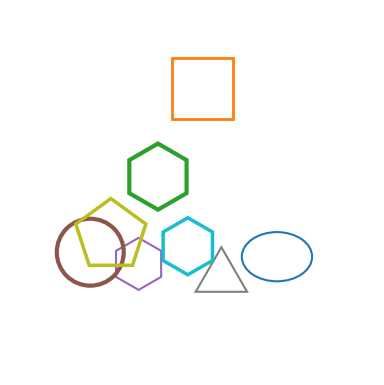[{"shape": "oval", "thickness": 1.5, "radius": 0.46, "center": [0.719, 0.333]}, {"shape": "square", "thickness": 2, "radius": 0.4, "center": [0.527, 0.771]}, {"shape": "hexagon", "thickness": 3, "radius": 0.43, "center": [0.41, 0.541]}, {"shape": "hexagon", "thickness": 1.5, "radius": 0.34, "center": [0.36, 0.315]}, {"shape": "circle", "thickness": 3, "radius": 0.43, "center": [0.234, 0.345]}, {"shape": "triangle", "thickness": 1.5, "radius": 0.39, "center": [0.575, 0.281]}, {"shape": "pentagon", "thickness": 2.5, "radius": 0.48, "center": [0.288, 0.388]}, {"shape": "hexagon", "thickness": 2.5, "radius": 0.37, "center": [0.488, 0.36]}]